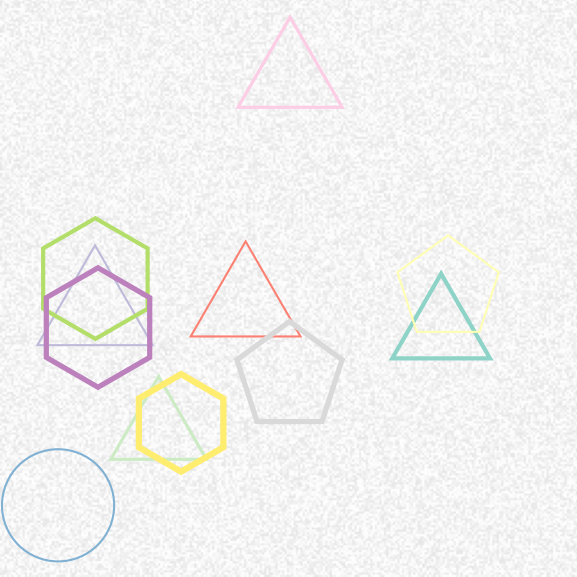[{"shape": "triangle", "thickness": 2, "radius": 0.49, "center": [0.764, 0.427]}, {"shape": "pentagon", "thickness": 1, "radius": 0.46, "center": [0.776, 0.499]}, {"shape": "triangle", "thickness": 1, "radius": 0.58, "center": [0.165, 0.459]}, {"shape": "triangle", "thickness": 1, "radius": 0.55, "center": [0.425, 0.471]}, {"shape": "circle", "thickness": 1, "radius": 0.49, "center": [0.101, 0.124]}, {"shape": "hexagon", "thickness": 2, "radius": 0.52, "center": [0.165, 0.517]}, {"shape": "triangle", "thickness": 1.5, "radius": 0.52, "center": [0.502, 0.865]}, {"shape": "pentagon", "thickness": 2.5, "radius": 0.48, "center": [0.501, 0.347]}, {"shape": "hexagon", "thickness": 2.5, "radius": 0.52, "center": [0.17, 0.432]}, {"shape": "triangle", "thickness": 1.5, "radius": 0.48, "center": [0.275, 0.252]}, {"shape": "hexagon", "thickness": 3, "radius": 0.42, "center": [0.314, 0.267]}]